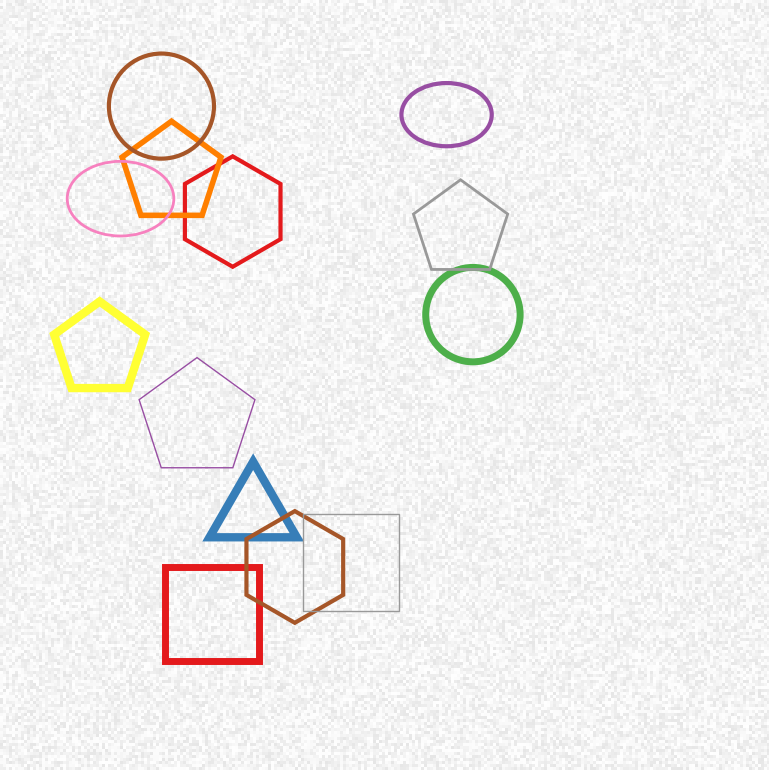[{"shape": "square", "thickness": 2.5, "radius": 0.3, "center": [0.275, 0.203]}, {"shape": "hexagon", "thickness": 1.5, "radius": 0.36, "center": [0.302, 0.725]}, {"shape": "triangle", "thickness": 3, "radius": 0.33, "center": [0.329, 0.335]}, {"shape": "circle", "thickness": 2.5, "radius": 0.31, "center": [0.614, 0.591]}, {"shape": "oval", "thickness": 1.5, "radius": 0.29, "center": [0.58, 0.851]}, {"shape": "pentagon", "thickness": 0.5, "radius": 0.4, "center": [0.256, 0.457]}, {"shape": "pentagon", "thickness": 2, "radius": 0.34, "center": [0.223, 0.775]}, {"shape": "pentagon", "thickness": 3, "radius": 0.31, "center": [0.129, 0.546]}, {"shape": "circle", "thickness": 1.5, "radius": 0.34, "center": [0.21, 0.862]}, {"shape": "hexagon", "thickness": 1.5, "radius": 0.36, "center": [0.383, 0.264]}, {"shape": "oval", "thickness": 1, "radius": 0.35, "center": [0.157, 0.742]}, {"shape": "pentagon", "thickness": 1, "radius": 0.32, "center": [0.598, 0.702]}, {"shape": "square", "thickness": 0.5, "radius": 0.31, "center": [0.456, 0.269]}]